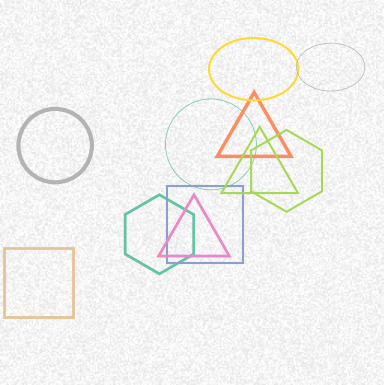[{"shape": "circle", "thickness": 0.5, "radius": 0.59, "center": [0.548, 0.625]}, {"shape": "hexagon", "thickness": 2, "radius": 0.51, "center": [0.414, 0.391]}, {"shape": "triangle", "thickness": 2.5, "radius": 0.55, "center": [0.66, 0.649]}, {"shape": "square", "thickness": 1.5, "radius": 0.5, "center": [0.533, 0.417]}, {"shape": "triangle", "thickness": 2, "radius": 0.53, "center": [0.504, 0.388]}, {"shape": "hexagon", "thickness": 1.5, "radius": 0.53, "center": [0.744, 0.556]}, {"shape": "triangle", "thickness": 1.5, "radius": 0.57, "center": [0.675, 0.556]}, {"shape": "oval", "thickness": 1.5, "radius": 0.58, "center": [0.659, 0.82]}, {"shape": "square", "thickness": 2, "radius": 0.44, "center": [0.1, 0.266]}, {"shape": "oval", "thickness": 0.5, "radius": 0.44, "center": [0.859, 0.826]}, {"shape": "circle", "thickness": 3, "radius": 0.48, "center": [0.143, 0.622]}]